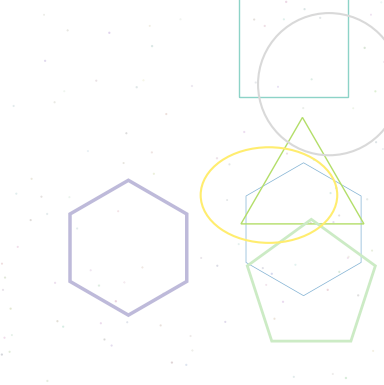[{"shape": "square", "thickness": 1, "radius": 0.71, "center": [0.763, 0.891]}, {"shape": "hexagon", "thickness": 2.5, "radius": 0.88, "center": [0.333, 0.357]}, {"shape": "hexagon", "thickness": 0.5, "radius": 0.86, "center": [0.788, 0.405]}, {"shape": "triangle", "thickness": 1, "radius": 0.92, "center": [0.786, 0.511]}, {"shape": "circle", "thickness": 1.5, "radius": 0.92, "center": [0.855, 0.781]}, {"shape": "pentagon", "thickness": 2, "radius": 0.87, "center": [0.809, 0.255]}, {"shape": "oval", "thickness": 1.5, "radius": 0.89, "center": [0.699, 0.493]}]